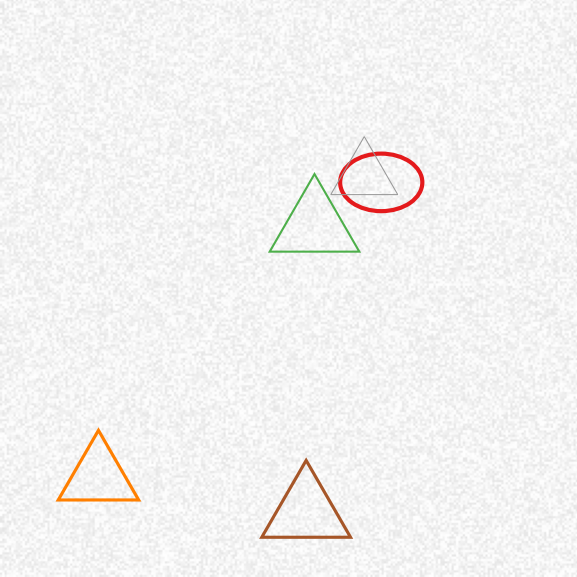[{"shape": "oval", "thickness": 2, "radius": 0.36, "center": [0.66, 0.683]}, {"shape": "triangle", "thickness": 1, "radius": 0.45, "center": [0.545, 0.608]}, {"shape": "triangle", "thickness": 1.5, "radius": 0.4, "center": [0.17, 0.174]}, {"shape": "triangle", "thickness": 1.5, "radius": 0.44, "center": [0.53, 0.113]}, {"shape": "triangle", "thickness": 0.5, "radius": 0.33, "center": [0.631, 0.696]}]